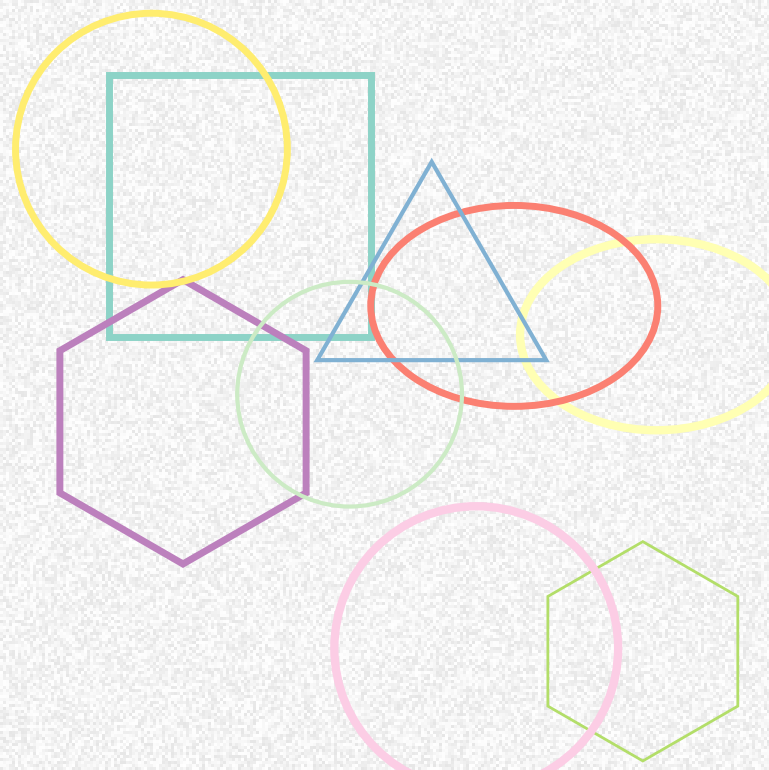[{"shape": "square", "thickness": 2.5, "radius": 0.85, "center": [0.312, 0.732]}, {"shape": "oval", "thickness": 3, "radius": 0.89, "center": [0.853, 0.565]}, {"shape": "oval", "thickness": 2.5, "radius": 0.93, "center": [0.668, 0.603]}, {"shape": "triangle", "thickness": 1.5, "radius": 0.86, "center": [0.561, 0.618]}, {"shape": "hexagon", "thickness": 1, "radius": 0.71, "center": [0.835, 0.154]}, {"shape": "circle", "thickness": 3, "radius": 0.92, "center": [0.618, 0.158]}, {"shape": "hexagon", "thickness": 2.5, "radius": 0.92, "center": [0.238, 0.452]}, {"shape": "circle", "thickness": 1.5, "radius": 0.73, "center": [0.454, 0.488]}, {"shape": "circle", "thickness": 2.5, "radius": 0.88, "center": [0.197, 0.806]}]